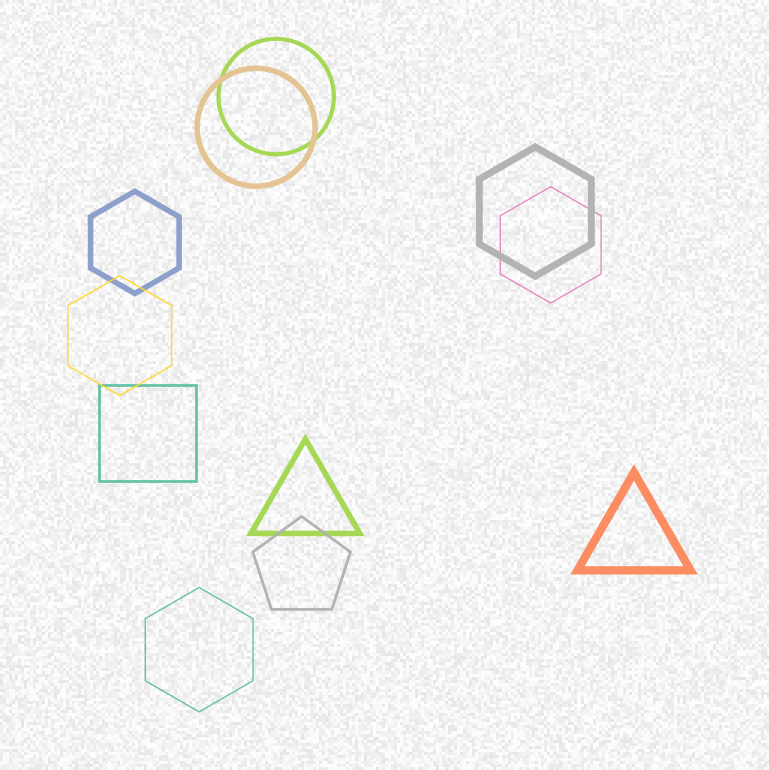[{"shape": "hexagon", "thickness": 0.5, "radius": 0.4, "center": [0.259, 0.156]}, {"shape": "square", "thickness": 1, "radius": 0.31, "center": [0.192, 0.438]}, {"shape": "triangle", "thickness": 3, "radius": 0.42, "center": [0.823, 0.302]}, {"shape": "hexagon", "thickness": 2, "radius": 0.33, "center": [0.175, 0.685]}, {"shape": "hexagon", "thickness": 0.5, "radius": 0.38, "center": [0.715, 0.682]}, {"shape": "circle", "thickness": 1.5, "radius": 0.37, "center": [0.359, 0.875]}, {"shape": "triangle", "thickness": 2, "radius": 0.41, "center": [0.397, 0.348]}, {"shape": "hexagon", "thickness": 0.5, "radius": 0.39, "center": [0.155, 0.564]}, {"shape": "circle", "thickness": 2, "radius": 0.38, "center": [0.333, 0.835]}, {"shape": "pentagon", "thickness": 1, "radius": 0.33, "center": [0.392, 0.263]}, {"shape": "hexagon", "thickness": 2.5, "radius": 0.42, "center": [0.695, 0.725]}]